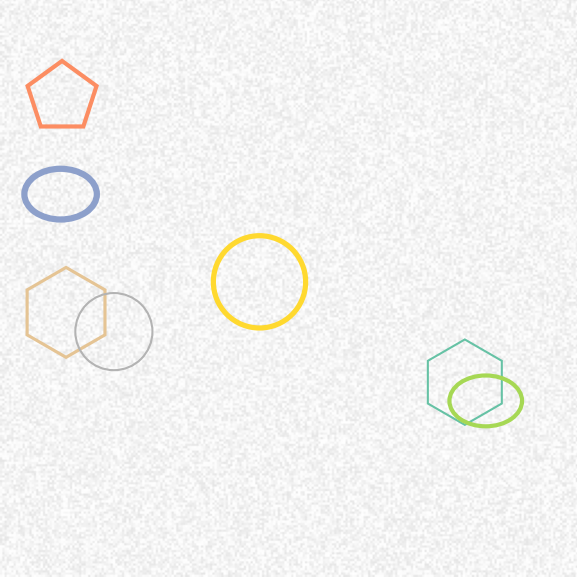[{"shape": "hexagon", "thickness": 1, "radius": 0.37, "center": [0.805, 0.337]}, {"shape": "pentagon", "thickness": 2, "radius": 0.31, "center": [0.107, 0.831]}, {"shape": "oval", "thickness": 3, "radius": 0.31, "center": [0.105, 0.663]}, {"shape": "oval", "thickness": 2, "radius": 0.31, "center": [0.841, 0.305]}, {"shape": "circle", "thickness": 2.5, "radius": 0.4, "center": [0.449, 0.511]}, {"shape": "hexagon", "thickness": 1.5, "radius": 0.39, "center": [0.114, 0.458]}, {"shape": "circle", "thickness": 1, "radius": 0.33, "center": [0.197, 0.425]}]